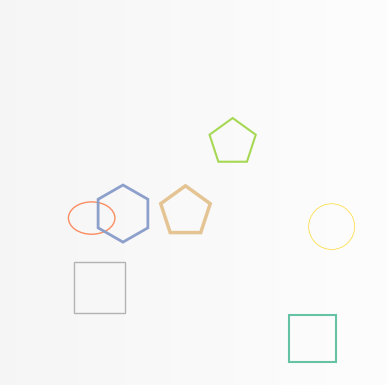[{"shape": "square", "thickness": 1.5, "radius": 0.3, "center": [0.807, 0.121]}, {"shape": "oval", "thickness": 1, "radius": 0.3, "center": [0.237, 0.434]}, {"shape": "hexagon", "thickness": 2, "radius": 0.37, "center": [0.317, 0.445]}, {"shape": "pentagon", "thickness": 1.5, "radius": 0.31, "center": [0.6, 0.631]}, {"shape": "circle", "thickness": 0.5, "radius": 0.3, "center": [0.856, 0.411]}, {"shape": "pentagon", "thickness": 2.5, "radius": 0.34, "center": [0.479, 0.45]}, {"shape": "square", "thickness": 1, "radius": 0.33, "center": [0.257, 0.253]}]